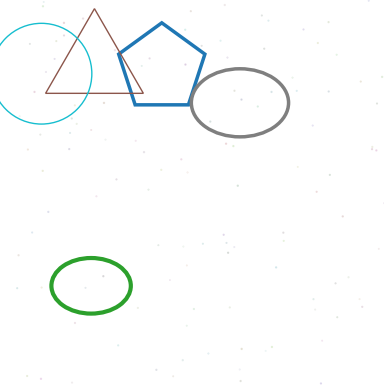[{"shape": "pentagon", "thickness": 2.5, "radius": 0.59, "center": [0.42, 0.823]}, {"shape": "oval", "thickness": 3, "radius": 0.52, "center": [0.237, 0.258]}, {"shape": "triangle", "thickness": 1, "radius": 0.73, "center": [0.245, 0.831]}, {"shape": "oval", "thickness": 2.5, "radius": 0.63, "center": [0.623, 0.733]}, {"shape": "circle", "thickness": 1, "radius": 0.65, "center": [0.108, 0.809]}]